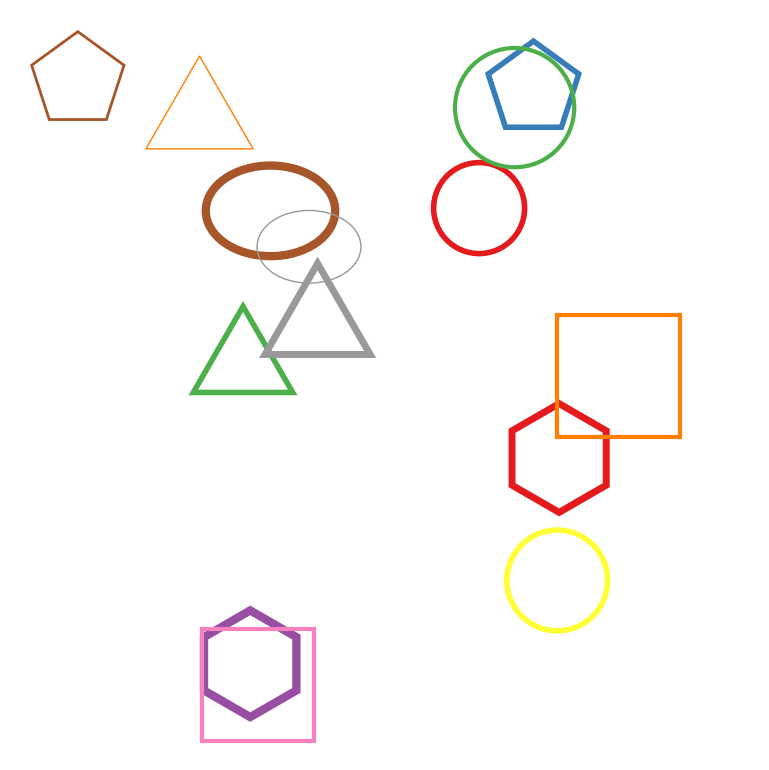[{"shape": "circle", "thickness": 2, "radius": 0.3, "center": [0.622, 0.73]}, {"shape": "hexagon", "thickness": 2.5, "radius": 0.35, "center": [0.726, 0.405]}, {"shape": "pentagon", "thickness": 2, "radius": 0.31, "center": [0.693, 0.885]}, {"shape": "triangle", "thickness": 2, "radius": 0.37, "center": [0.316, 0.528]}, {"shape": "circle", "thickness": 1.5, "radius": 0.39, "center": [0.668, 0.86]}, {"shape": "hexagon", "thickness": 3, "radius": 0.35, "center": [0.325, 0.138]}, {"shape": "triangle", "thickness": 0.5, "radius": 0.4, "center": [0.259, 0.847]}, {"shape": "square", "thickness": 1.5, "radius": 0.4, "center": [0.803, 0.512]}, {"shape": "circle", "thickness": 2, "radius": 0.33, "center": [0.724, 0.246]}, {"shape": "pentagon", "thickness": 1, "radius": 0.32, "center": [0.101, 0.896]}, {"shape": "oval", "thickness": 3, "radius": 0.42, "center": [0.351, 0.726]}, {"shape": "square", "thickness": 1.5, "radius": 0.37, "center": [0.335, 0.11]}, {"shape": "oval", "thickness": 0.5, "radius": 0.34, "center": [0.401, 0.68]}, {"shape": "triangle", "thickness": 2.5, "radius": 0.39, "center": [0.412, 0.579]}]